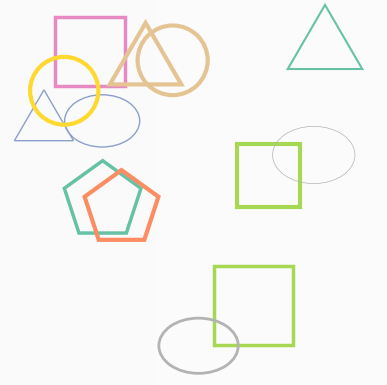[{"shape": "pentagon", "thickness": 2.5, "radius": 0.52, "center": [0.265, 0.479]}, {"shape": "triangle", "thickness": 1.5, "radius": 0.56, "center": [0.839, 0.876]}, {"shape": "pentagon", "thickness": 3, "radius": 0.5, "center": [0.314, 0.458]}, {"shape": "oval", "thickness": 1, "radius": 0.48, "center": [0.264, 0.686]}, {"shape": "triangle", "thickness": 1, "radius": 0.44, "center": [0.113, 0.679]}, {"shape": "square", "thickness": 2.5, "radius": 0.45, "center": [0.233, 0.866]}, {"shape": "square", "thickness": 2.5, "radius": 0.51, "center": [0.654, 0.206]}, {"shape": "square", "thickness": 3, "radius": 0.41, "center": [0.694, 0.545]}, {"shape": "circle", "thickness": 3, "radius": 0.44, "center": [0.166, 0.764]}, {"shape": "triangle", "thickness": 3, "radius": 0.53, "center": [0.376, 0.834]}, {"shape": "circle", "thickness": 3, "radius": 0.45, "center": [0.446, 0.843]}, {"shape": "oval", "thickness": 0.5, "radius": 0.53, "center": [0.81, 0.597]}, {"shape": "oval", "thickness": 2, "radius": 0.51, "center": [0.512, 0.102]}]